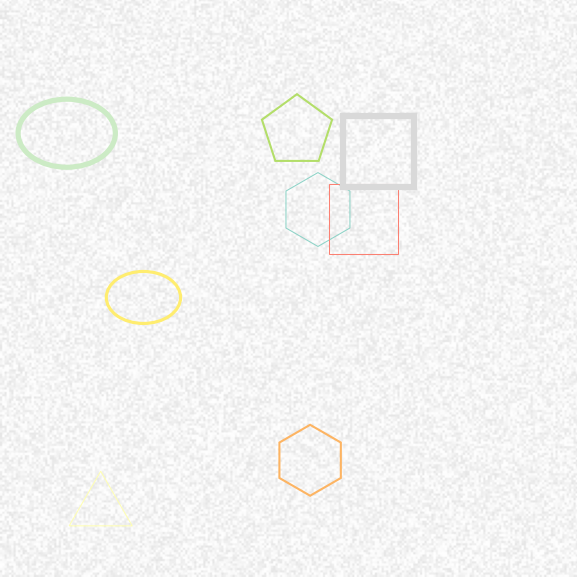[{"shape": "hexagon", "thickness": 0.5, "radius": 0.32, "center": [0.551, 0.636]}, {"shape": "triangle", "thickness": 0.5, "radius": 0.32, "center": [0.174, 0.12]}, {"shape": "square", "thickness": 0.5, "radius": 0.3, "center": [0.629, 0.62]}, {"shape": "hexagon", "thickness": 1, "radius": 0.31, "center": [0.537, 0.202]}, {"shape": "pentagon", "thickness": 1, "radius": 0.32, "center": [0.514, 0.772]}, {"shape": "square", "thickness": 3, "radius": 0.31, "center": [0.656, 0.736]}, {"shape": "oval", "thickness": 2.5, "radius": 0.42, "center": [0.116, 0.768]}, {"shape": "oval", "thickness": 1.5, "radius": 0.32, "center": [0.248, 0.484]}]